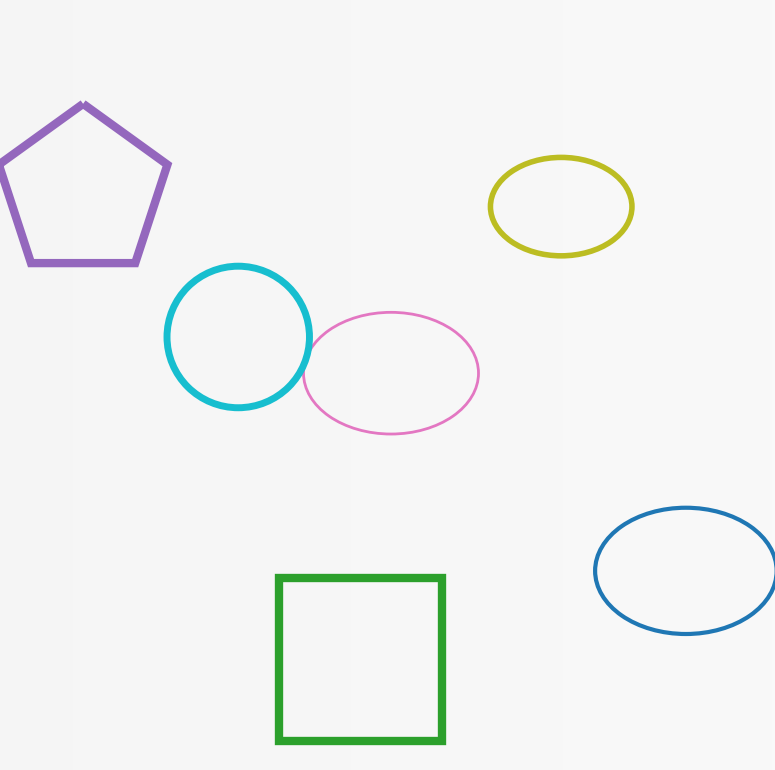[{"shape": "oval", "thickness": 1.5, "radius": 0.59, "center": [0.885, 0.259]}, {"shape": "square", "thickness": 3, "radius": 0.53, "center": [0.465, 0.144]}, {"shape": "pentagon", "thickness": 3, "radius": 0.57, "center": [0.107, 0.751]}, {"shape": "oval", "thickness": 1, "radius": 0.56, "center": [0.505, 0.515]}, {"shape": "oval", "thickness": 2, "radius": 0.46, "center": [0.724, 0.732]}, {"shape": "circle", "thickness": 2.5, "radius": 0.46, "center": [0.307, 0.562]}]